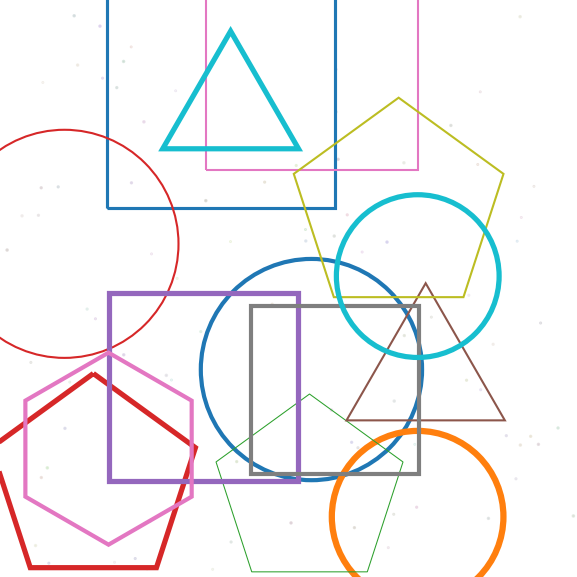[{"shape": "square", "thickness": 1.5, "radius": 0.99, "center": [0.383, 0.837]}, {"shape": "circle", "thickness": 2, "radius": 0.96, "center": [0.539, 0.359]}, {"shape": "circle", "thickness": 3, "radius": 0.74, "center": [0.723, 0.104]}, {"shape": "pentagon", "thickness": 0.5, "radius": 0.85, "center": [0.536, 0.147]}, {"shape": "circle", "thickness": 1, "radius": 0.99, "center": [0.112, 0.577]}, {"shape": "pentagon", "thickness": 2.5, "radius": 0.93, "center": [0.162, 0.167]}, {"shape": "square", "thickness": 2.5, "radius": 0.82, "center": [0.352, 0.329]}, {"shape": "triangle", "thickness": 1, "radius": 0.79, "center": [0.737, 0.35]}, {"shape": "square", "thickness": 1, "radius": 0.92, "center": [0.54, 0.889]}, {"shape": "hexagon", "thickness": 2, "radius": 0.83, "center": [0.188, 0.222]}, {"shape": "square", "thickness": 2, "radius": 0.72, "center": [0.58, 0.324]}, {"shape": "pentagon", "thickness": 1, "radius": 0.95, "center": [0.69, 0.639]}, {"shape": "circle", "thickness": 2.5, "radius": 0.7, "center": [0.723, 0.521]}, {"shape": "triangle", "thickness": 2.5, "radius": 0.68, "center": [0.399, 0.809]}]